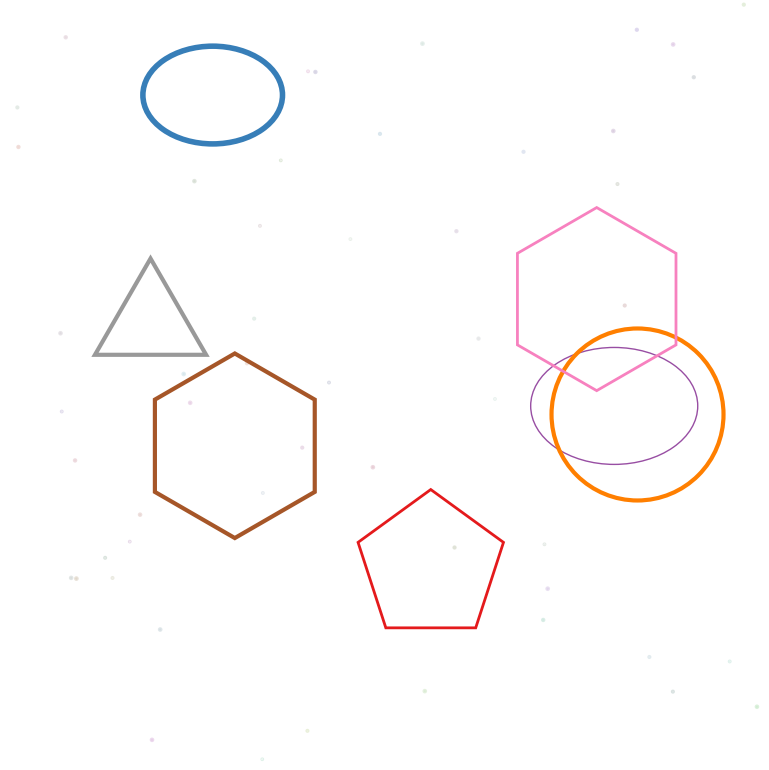[{"shape": "pentagon", "thickness": 1, "radius": 0.5, "center": [0.559, 0.265]}, {"shape": "oval", "thickness": 2, "radius": 0.45, "center": [0.276, 0.877]}, {"shape": "oval", "thickness": 0.5, "radius": 0.54, "center": [0.798, 0.473]}, {"shape": "circle", "thickness": 1.5, "radius": 0.56, "center": [0.828, 0.462]}, {"shape": "hexagon", "thickness": 1.5, "radius": 0.6, "center": [0.305, 0.421]}, {"shape": "hexagon", "thickness": 1, "radius": 0.59, "center": [0.775, 0.612]}, {"shape": "triangle", "thickness": 1.5, "radius": 0.42, "center": [0.196, 0.581]}]